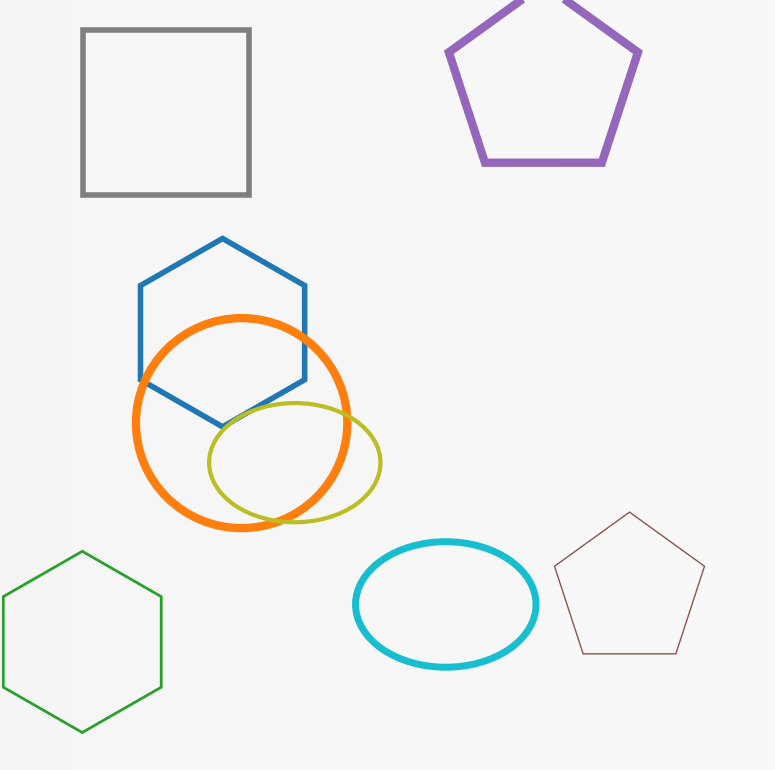[{"shape": "hexagon", "thickness": 2, "radius": 0.61, "center": [0.287, 0.568]}, {"shape": "circle", "thickness": 3, "radius": 0.68, "center": [0.312, 0.45]}, {"shape": "hexagon", "thickness": 1, "radius": 0.59, "center": [0.106, 0.166]}, {"shape": "pentagon", "thickness": 3, "radius": 0.64, "center": [0.701, 0.892]}, {"shape": "pentagon", "thickness": 0.5, "radius": 0.51, "center": [0.812, 0.233]}, {"shape": "square", "thickness": 2, "radius": 0.54, "center": [0.214, 0.854]}, {"shape": "oval", "thickness": 1.5, "radius": 0.55, "center": [0.38, 0.399]}, {"shape": "oval", "thickness": 2.5, "radius": 0.58, "center": [0.575, 0.215]}]